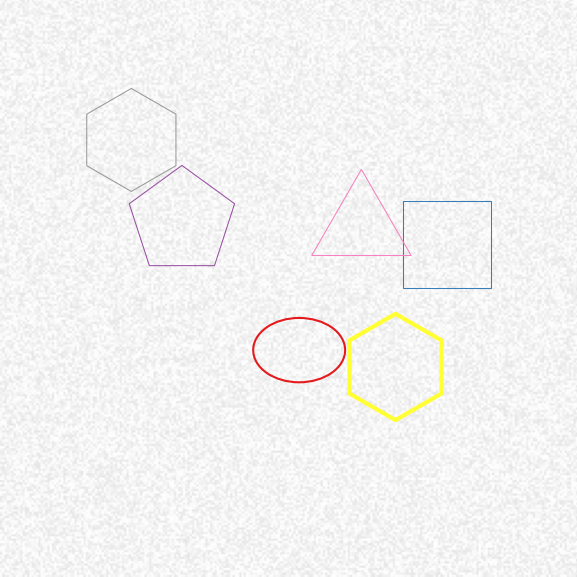[{"shape": "oval", "thickness": 1, "radius": 0.4, "center": [0.518, 0.393]}, {"shape": "square", "thickness": 0.5, "radius": 0.38, "center": [0.774, 0.576]}, {"shape": "pentagon", "thickness": 0.5, "radius": 0.48, "center": [0.315, 0.617]}, {"shape": "hexagon", "thickness": 2, "radius": 0.46, "center": [0.685, 0.364]}, {"shape": "triangle", "thickness": 0.5, "radius": 0.5, "center": [0.626, 0.606]}, {"shape": "hexagon", "thickness": 0.5, "radius": 0.45, "center": [0.227, 0.757]}]